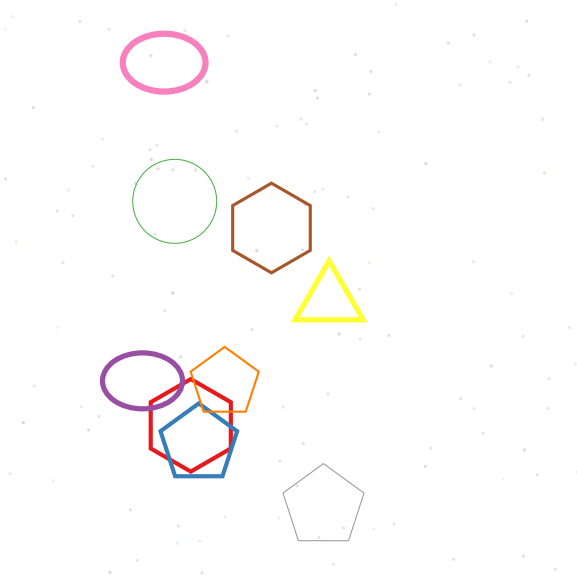[{"shape": "hexagon", "thickness": 2, "radius": 0.4, "center": [0.33, 0.263]}, {"shape": "pentagon", "thickness": 2, "radius": 0.35, "center": [0.344, 0.231]}, {"shape": "circle", "thickness": 0.5, "radius": 0.36, "center": [0.303, 0.651]}, {"shape": "oval", "thickness": 2.5, "radius": 0.35, "center": [0.247, 0.34]}, {"shape": "pentagon", "thickness": 1, "radius": 0.31, "center": [0.389, 0.336]}, {"shape": "triangle", "thickness": 2.5, "radius": 0.34, "center": [0.57, 0.479]}, {"shape": "hexagon", "thickness": 1.5, "radius": 0.39, "center": [0.47, 0.604]}, {"shape": "oval", "thickness": 3, "radius": 0.36, "center": [0.284, 0.891]}, {"shape": "pentagon", "thickness": 0.5, "radius": 0.37, "center": [0.56, 0.123]}]